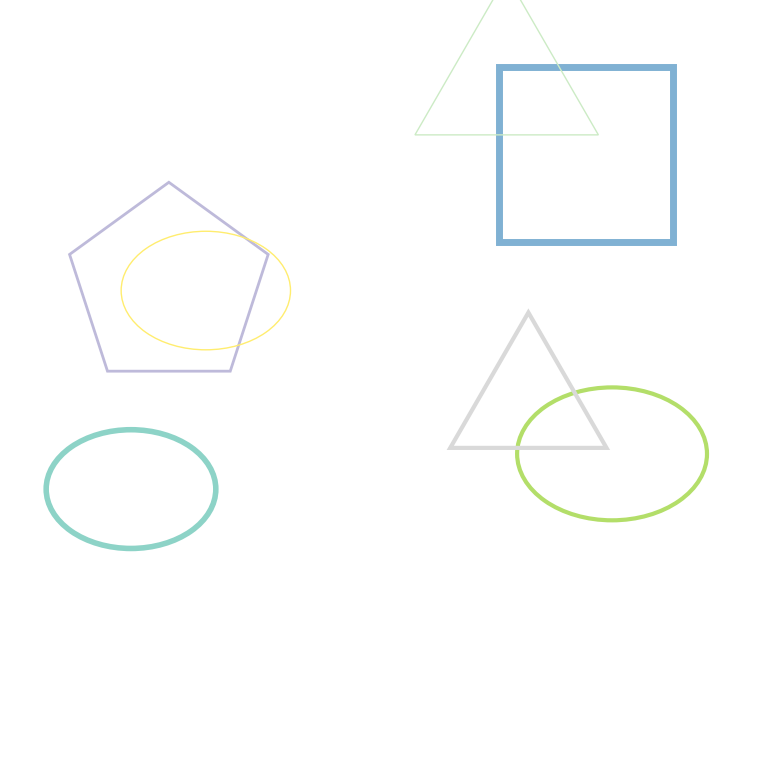[{"shape": "oval", "thickness": 2, "radius": 0.55, "center": [0.17, 0.365]}, {"shape": "pentagon", "thickness": 1, "radius": 0.68, "center": [0.219, 0.628]}, {"shape": "square", "thickness": 2.5, "radius": 0.57, "center": [0.761, 0.8]}, {"shape": "oval", "thickness": 1.5, "radius": 0.62, "center": [0.795, 0.411]}, {"shape": "triangle", "thickness": 1.5, "radius": 0.59, "center": [0.686, 0.477]}, {"shape": "triangle", "thickness": 0.5, "radius": 0.69, "center": [0.658, 0.894]}, {"shape": "oval", "thickness": 0.5, "radius": 0.55, "center": [0.267, 0.623]}]